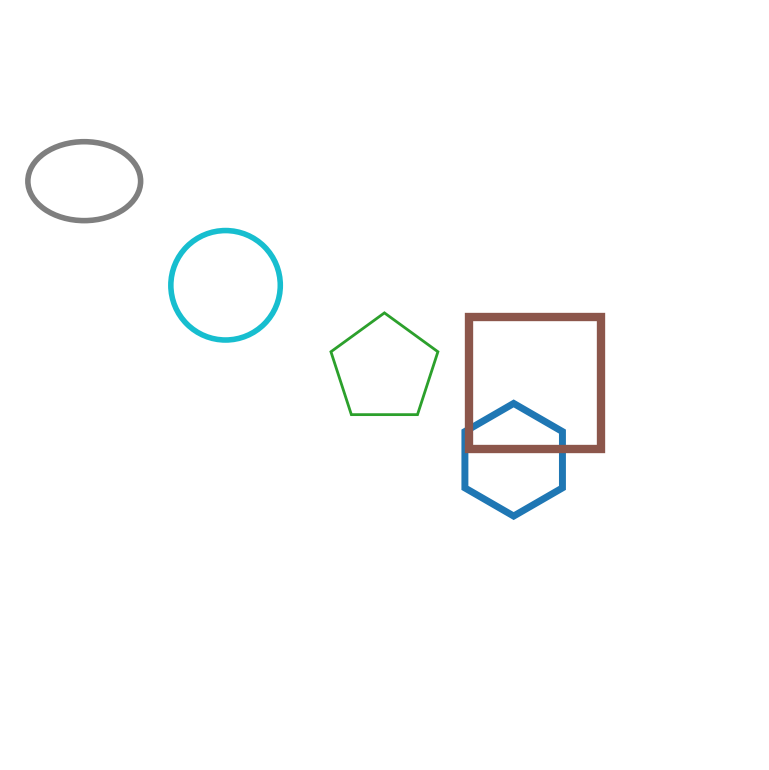[{"shape": "hexagon", "thickness": 2.5, "radius": 0.37, "center": [0.667, 0.403]}, {"shape": "pentagon", "thickness": 1, "radius": 0.37, "center": [0.499, 0.521]}, {"shape": "square", "thickness": 3, "radius": 0.43, "center": [0.694, 0.503]}, {"shape": "oval", "thickness": 2, "radius": 0.37, "center": [0.109, 0.765]}, {"shape": "circle", "thickness": 2, "radius": 0.36, "center": [0.293, 0.63]}]